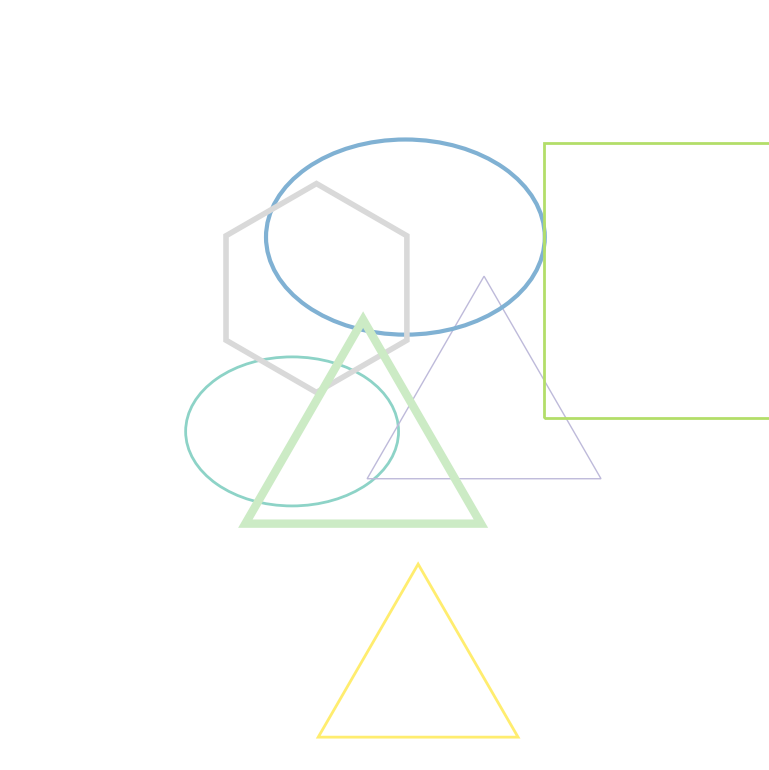[{"shape": "oval", "thickness": 1, "radius": 0.69, "center": [0.379, 0.44]}, {"shape": "triangle", "thickness": 0.5, "radius": 0.88, "center": [0.629, 0.466]}, {"shape": "oval", "thickness": 1.5, "radius": 0.91, "center": [0.526, 0.692]}, {"shape": "square", "thickness": 1, "radius": 0.89, "center": [0.885, 0.636]}, {"shape": "hexagon", "thickness": 2, "radius": 0.68, "center": [0.411, 0.626]}, {"shape": "triangle", "thickness": 3, "radius": 0.88, "center": [0.472, 0.408]}, {"shape": "triangle", "thickness": 1, "radius": 0.75, "center": [0.543, 0.118]}]